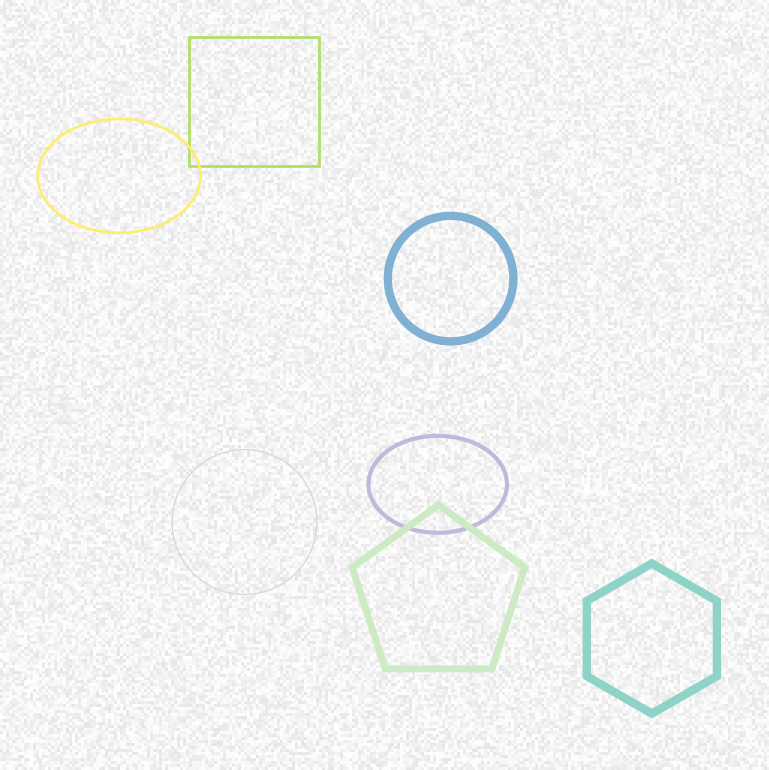[{"shape": "hexagon", "thickness": 3, "radius": 0.49, "center": [0.847, 0.171]}, {"shape": "oval", "thickness": 1.5, "radius": 0.45, "center": [0.568, 0.371]}, {"shape": "circle", "thickness": 3, "radius": 0.41, "center": [0.585, 0.638]}, {"shape": "square", "thickness": 1, "radius": 0.42, "center": [0.33, 0.868]}, {"shape": "circle", "thickness": 0.5, "radius": 0.47, "center": [0.318, 0.322]}, {"shape": "pentagon", "thickness": 2.5, "radius": 0.59, "center": [0.57, 0.227]}, {"shape": "oval", "thickness": 1, "radius": 0.53, "center": [0.155, 0.772]}]